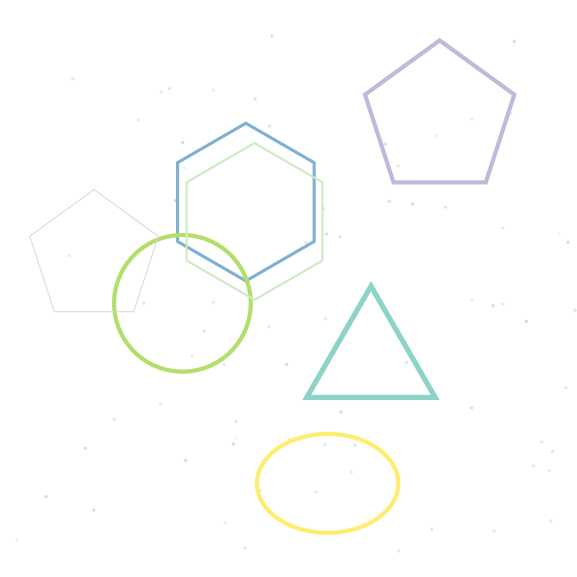[{"shape": "triangle", "thickness": 2.5, "radius": 0.64, "center": [0.642, 0.375]}, {"shape": "pentagon", "thickness": 2, "radius": 0.68, "center": [0.761, 0.793]}, {"shape": "hexagon", "thickness": 1.5, "radius": 0.68, "center": [0.426, 0.649]}, {"shape": "circle", "thickness": 2, "radius": 0.59, "center": [0.316, 0.474]}, {"shape": "pentagon", "thickness": 0.5, "radius": 0.58, "center": [0.163, 0.554]}, {"shape": "hexagon", "thickness": 1, "radius": 0.68, "center": [0.441, 0.616]}, {"shape": "oval", "thickness": 2, "radius": 0.61, "center": [0.567, 0.162]}]